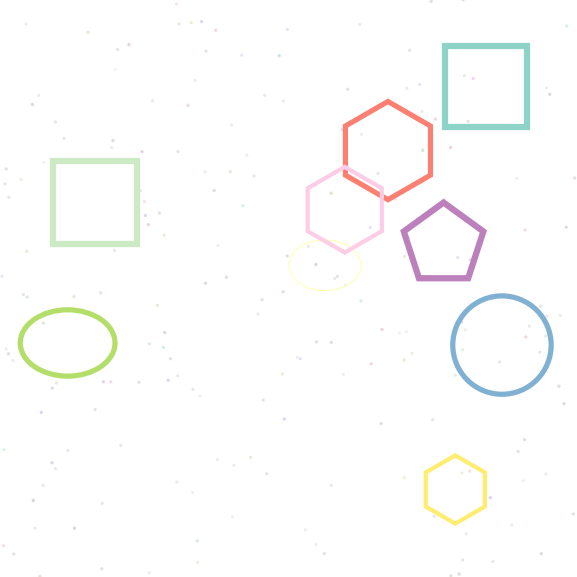[{"shape": "square", "thickness": 3, "radius": 0.35, "center": [0.841, 0.849]}, {"shape": "oval", "thickness": 0.5, "radius": 0.31, "center": [0.563, 0.54]}, {"shape": "hexagon", "thickness": 2.5, "radius": 0.43, "center": [0.672, 0.738]}, {"shape": "circle", "thickness": 2.5, "radius": 0.43, "center": [0.869, 0.402]}, {"shape": "oval", "thickness": 2.5, "radius": 0.41, "center": [0.117, 0.405]}, {"shape": "hexagon", "thickness": 2, "radius": 0.37, "center": [0.597, 0.636]}, {"shape": "pentagon", "thickness": 3, "radius": 0.36, "center": [0.768, 0.576]}, {"shape": "square", "thickness": 3, "radius": 0.36, "center": [0.164, 0.648]}, {"shape": "hexagon", "thickness": 2, "radius": 0.3, "center": [0.788, 0.152]}]